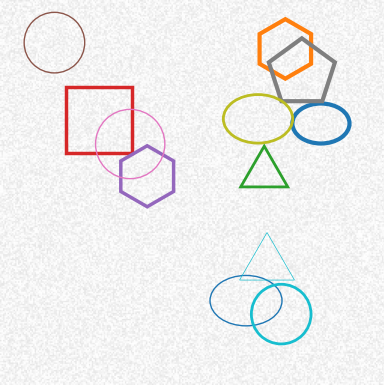[{"shape": "oval", "thickness": 1, "radius": 0.47, "center": [0.639, 0.219]}, {"shape": "oval", "thickness": 3, "radius": 0.37, "center": [0.834, 0.679]}, {"shape": "hexagon", "thickness": 3, "radius": 0.39, "center": [0.741, 0.873]}, {"shape": "triangle", "thickness": 2, "radius": 0.35, "center": [0.686, 0.55]}, {"shape": "square", "thickness": 2.5, "radius": 0.43, "center": [0.258, 0.687]}, {"shape": "hexagon", "thickness": 2.5, "radius": 0.4, "center": [0.382, 0.542]}, {"shape": "circle", "thickness": 1, "radius": 0.39, "center": [0.141, 0.889]}, {"shape": "circle", "thickness": 1, "radius": 0.45, "center": [0.338, 0.626]}, {"shape": "pentagon", "thickness": 3, "radius": 0.45, "center": [0.784, 0.81]}, {"shape": "oval", "thickness": 2, "radius": 0.45, "center": [0.67, 0.691]}, {"shape": "circle", "thickness": 2, "radius": 0.39, "center": [0.73, 0.184]}, {"shape": "triangle", "thickness": 0.5, "radius": 0.41, "center": [0.694, 0.314]}]